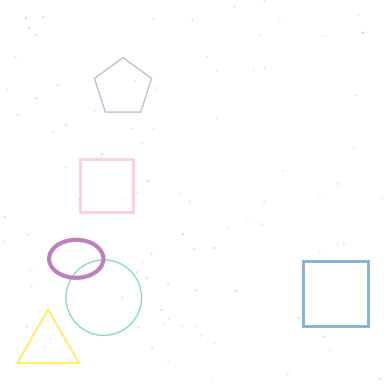[{"shape": "circle", "thickness": 1, "radius": 0.49, "center": [0.27, 0.227]}, {"shape": "pentagon", "thickness": 1, "radius": 0.39, "center": [0.32, 0.772]}, {"shape": "square", "thickness": 2, "radius": 0.42, "center": [0.872, 0.238]}, {"shape": "square", "thickness": 2, "radius": 0.34, "center": [0.278, 0.517]}, {"shape": "oval", "thickness": 3, "radius": 0.35, "center": [0.198, 0.328]}, {"shape": "triangle", "thickness": 1.5, "radius": 0.46, "center": [0.125, 0.103]}]